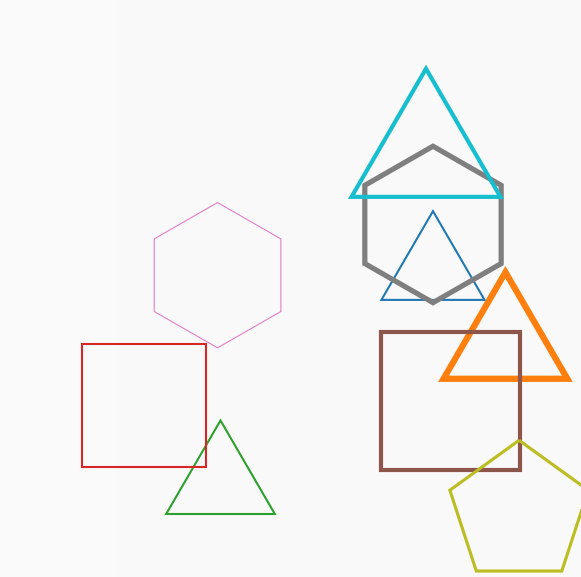[{"shape": "triangle", "thickness": 1, "radius": 0.51, "center": [0.745, 0.531]}, {"shape": "triangle", "thickness": 3, "radius": 0.62, "center": [0.87, 0.405]}, {"shape": "triangle", "thickness": 1, "radius": 0.54, "center": [0.379, 0.163]}, {"shape": "square", "thickness": 1, "radius": 0.53, "center": [0.248, 0.297]}, {"shape": "square", "thickness": 2, "radius": 0.6, "center": [0.775, 0.305]}, {"shape": "hexagon", "thickness": 0.5, "radius": 0.63, "center": [0.374, 0.523]}, {"shape": "hexagon", "thickness": 2.5, "radius": 0.68, "center": [0.745, 0.61]}, {"shape": "pentagon", "thickness": 1.5, "radius": 0.63, "center": [0.893, 0.112]}, {"shape": "triangle", "thickness": 2, "radius": 0.74, "center": [0.733, 0.732]}]